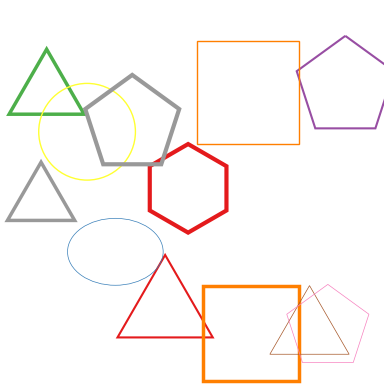[{"shape": "hexagon", "thickness": 3, "radius": 0.58, "center": [0.489, 0.511]}, {"shape": "triangle", "thickness": 1.5, "radius": 0.71, "center": [0.429, 0.195]}, {"shape": "oval", "thickness": 0.5, "radius": 0.62, "center": [0.3, 0.346]}, {"shape": "triangle", "thickness": 2.5, "radius": 0.56, "center": [0.121, 0.76]}, {"shape": "pentagon", "thickness": 1.5, "radius": 0.66, "center": [0.897, 0.774]}, {"shape": "square", "thickness": 1, "radius": 0.66, "center": [0.644, 0.76]}, {"shape": "square", "thickness": 2.5, "radius": 0.62, "center": [0.652, 0.134]}, {"shape": "circle", "thickness": 1, "radius": 0.63, "center": [0.226, 0.658]}, {"shape": "triangle", "thickness": 0.5, "radius": 0.59, "center": [0.804, 0.139]}, {"shape": "pentagon", "thickness": 0.5, "radius": 0.56, "center": [0.852, 0.149]}, {"shape": "triangle", "thickness": 2.5, "radius": 0.5, "center": [0.107, 0.478]}, {"shape": "pentagon", "thickness": 3, "radius": 0.64, "center": [0.343, 0.677]}]